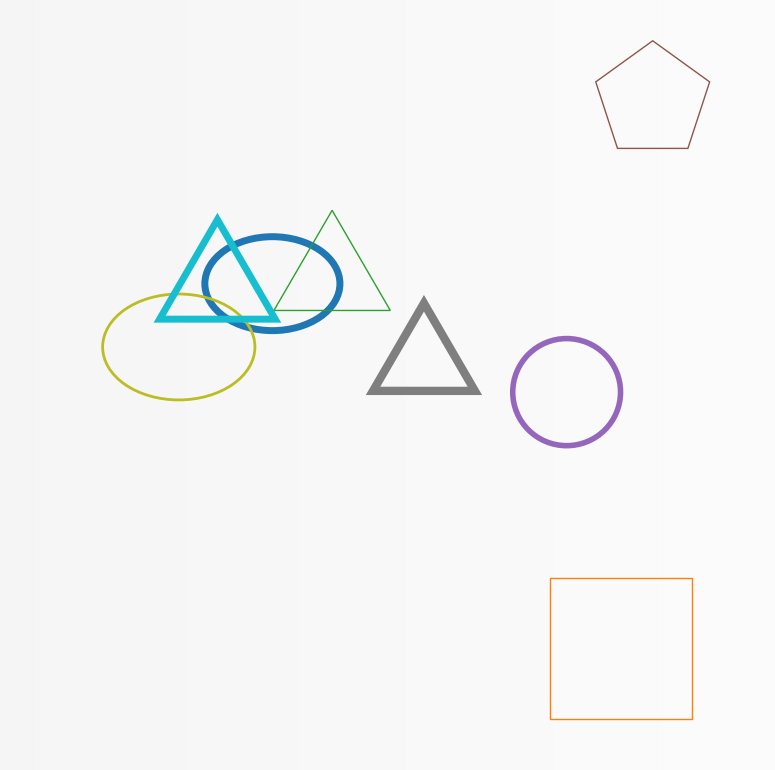[{"shape": "oval", "thickness": 2.5, "radius": 0.44, "center": [0.351, 0.632]}, {"shape": "square", "thickness": 0.5, "radius": 0.46, "center": [0.802, 0.158]}, {"shape": "triangle", "thickness": 0.5, "radius": 0.43, "center": [0.429, 0.64]}, {"shape": "circle", "thickness": 2, "radius": 0.35, "center": [0.731, 0.491]}, {"shape": "pentagon", "thickness": 0.5, "radius": 0.39, "center": [0.842, 0.87]}, {"shape": "triangle", "thickness": 3, "radius": 0.38, "center": [0.547, 0.53]}, {"shape": "oval", "thickness": 1, "radius": 0.49, "center": [0.231, 0.549]}, {"shape": "triangle", "thickness": 2.5, "radius": 0.43, "center": [0.281, 0.629]}]